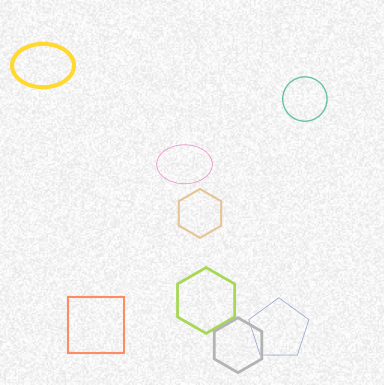[{"shape": "circle", "thickness": 1, "radius": 0.29, "center": [0.792, 0.743]}, {"shape": "square", "thickness": 1.5, "radius": 0.36, "center": [0.25, 0.155]}, {"shape": "pentagon", "thickness": 0.5, "radius": 0.41, "center": [0.724, 0.144]}, {"shape": "oval", "thickness": 0.5, "radius": 0.36, "center": [0.479, 0.573]}, {"shape": "hexagon", "thickness": 2, "radius": 0.43, "center": [0.535, 0.22]}, {"shape": "oval", "thickness": 3, "radius": 0.4, "center": [0.112, 0.83]}, {"shape": "hexagon", "thickness": 1.5, "radius": 0.32, "center": [0.519, 0.446]}, {"shape": "hexagon", "thickness": 2, "radius": 0.36, "center": [0.618, 0.103]}]